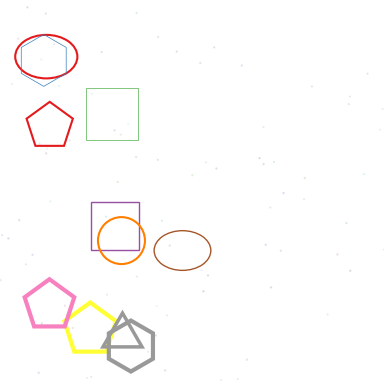[{"shape": "pentagon", "thickness": 1.5, "radius": 0.32, "center": [0.129, 0.672]}, {"shape": "oval", "thickness": 1.5, "radius": 0.4, "center": [0.12, 0.853]}, {"shape": "hexagon", "thickness": 0.5, "radius": 0.34, "center": [0.114, 0.843]}, {"shape": "square", "thickness": 0.5, "radius": 0.34, "center": [0.291, 0.703]}, {"shape": "square", "thickness": 1, "radius": 0.31, "center": [0.299, 0.414]}, {"shape": "circle", "thickness": 1.5, "radius": 0.3, "center": [0.316, 0.375]}, {"shape": "pentagon", "thickness": 3, "radius": 0.35, "center": [0.234, 0.144]}, {"shape": "oval", "thickness": 1, "radius": 0.37, "center": [0.474, 0.349]}, {"shape": "pentagon", "thickness": 3, "radius": 0.34, "center": [0.128, 0.207]}, {"shape": "hexagon", "thickness": 3, "radius": 0.33, "center": [0.34, 0.101]}, {"shape": "triangle", "thickness": 2.5, "radius": 0.29, "center": [0.318, 0.128]}]